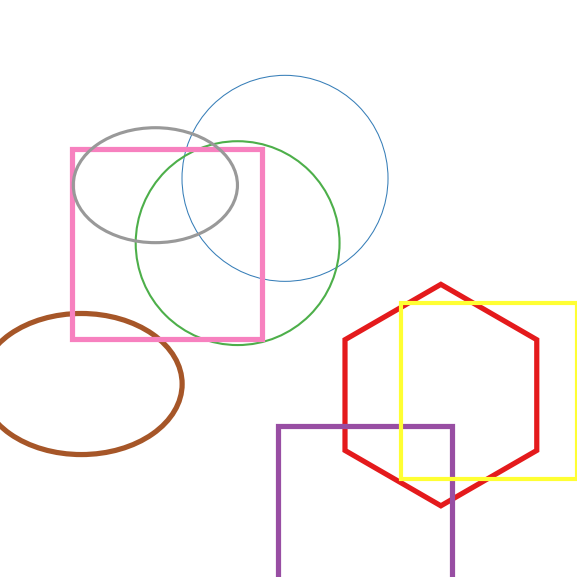[{"shape": "hexagon", "thickness": 2.5, "radius": 0.96, "center": [0.763, 0.315]}, {"shape": "circle", "thickness": 0.5, "radius": 0.89, "center": [0.494, 0.69]}, {"shape": "circle", "thickness": 1, "radius": 0.88, "center": [0.411, 0.578]}, {"shape": "square", "thickness": 2.5, "radius": 0.75, "center": [0.633, 0.112]}, {"shape": "square", "thickness": 2, "radius": 0.76, "center": [0.847, 0.322]}, {"shape": "oval", "thickness": 2.5, "radius": 0.87, "center": [0.141, 0.334]}, {"shape": "square", "thickness": 2.5, "radius": 0.82, "center": [0.289, 0.577]}, {"shape": "oval", "thickness": 1.5, "radius": 0.71, "center": [0.269, 0.678]}]